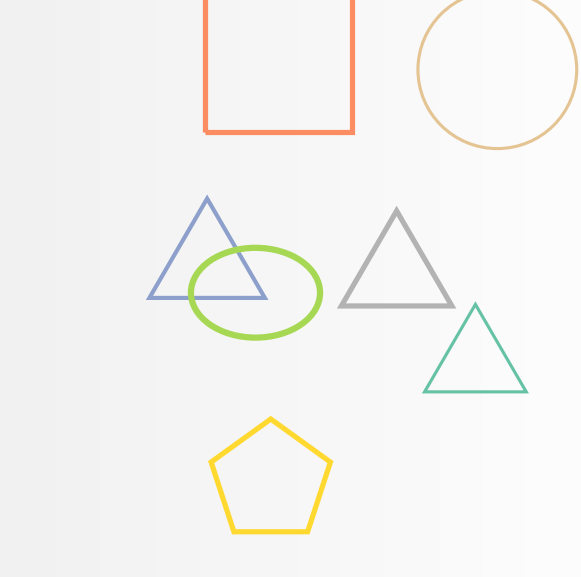[{"shape": "triangle", "thickness": 1.5, "radius": 0.5, "center": [0.818, 0.371]}, {"shape": "square", "thickness": 2.5, "radius": 0.63, "center": [0.479, 0.897]}, {"shape": "triangle", "thickness": 2, "radius": 0.57, "center": [0.356, 0.541]}, {"shape": "oval", "thickness": 3, "radius": 0.56, "center": [0.44, 0.492]}, {"shape": "pentagon", "thickness": 2.5, "radius": 0.54, "center": [0.466, 0.166]}, {"shape": "circle", "thickness": 1.5, "radius": 0.68, "center": [0.856, 0.878]}, {"shape": "triangle", "thickness": 2.5, "radius": 0.55, "center": [0.682, 0.524]}]